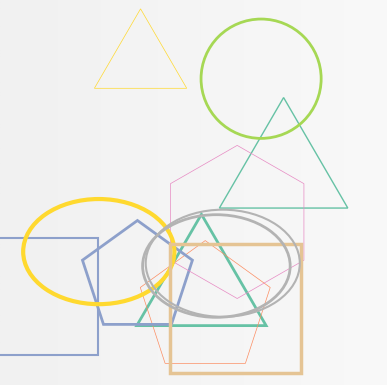[{"shape": "triangle", "thickness": 2, "radius": 0.96, "center": [0.52, 0.251]}, {"shape": "triangle", "thickness": 1, "radius": 0.96, "center": [0.732, 0.555]}, {"shape": "pentagon", "thickness": 0.5, "radius": 0.88, "center": [0.53, 0.199]}, {"shape": "square", "thickness": 1.5, "radius": 0.76, "center": [0.1, 0.229]}, {"shape": "pentagon", "thickness": 2, "radius": 0.75, "center": [0.355, 0.278]}, {"shape": "hexagon", "thickness": 0.5, "radius": 0.99, "center": [0.612, 0.424]}, {"shape": "circle", "thickness": 2, "radius": 0.77, "center": [0.674, 0.796]}, {"shape": "triangle", "thickness": 0.5, "radius": 0.69, "center": [0.363, 0.839]}, {"shape": "oval", "thickness": 3, "radius": 0.98, "center": [0.255, 0.346]}, {"shape": "square", "thickness": 2.5, "radius": 0.84, "center": [0.608, 0.199]}, {"shape": "oval", "thickness": 2, "radius": 0.95, "center": [0.558, 0.309]}, {"shape": "oval", "thickness": 1.5, "radius": 0.99, "center": [0.575, 0.316]}]